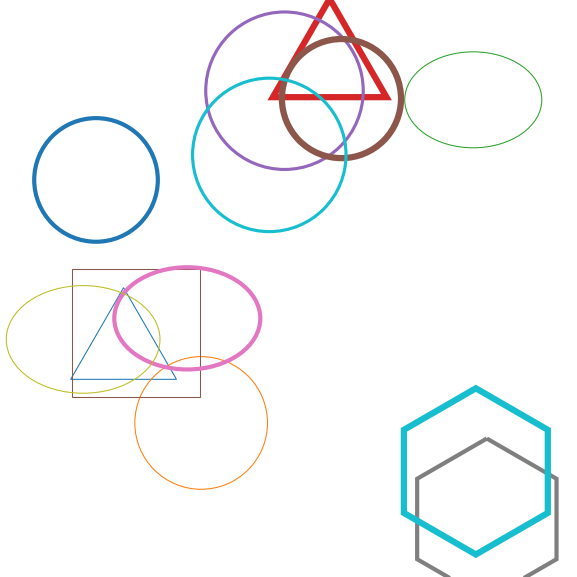[{"shape": "triangle", "thickness": 0.5, "radius": 0.53, "center": [0.214, 0.395]}, {"shape": "circle", "thickness": 2, "radius": 0.54, "center": [0.166, 0.688]}, {"shape": "circle", "thickness": 0.5, "radius": 0.57, "center": [0.348, 0.267]}, {"shape": "oval", "thickness": 0.5, "radius": 0.59, "center": [0.819, 0.826]}, {"shape": "triangle", "thickness": 3, "radius": 0.57, "center": [0.571, 0.888]}, {"shape": "circle", "thickness": 1.5, "radius": 0.68, "center": [0.493, 0.842]}, {"shape": "circle", "thickness": 3, "radius": 0.52, "center": [0.591, 0.828]}, {"shape": "square", "thickness": 0.5, "radius": 0.55, "center": [0.235, 0.422]}, {"shape": "oval", "thickness": 2, "radius": 0.63, "center": [0.324, 0.448]}, {"shape": "hexagon", "thickness": 2, "radius": 0.7, "center": [0.843, 0.1]}, {"shape": "oval", "thickness": 0.5, "radius": 0.67, "center": [0.144, 0.411]}, {"shape": "hexagon", "thickness": 3, "radius": 0.72, "center": [0.824, 0.183]}, {"shape": "circle", "thickness": 1.5, "radius": 0.66, "center": [0.466, 0.731]}]